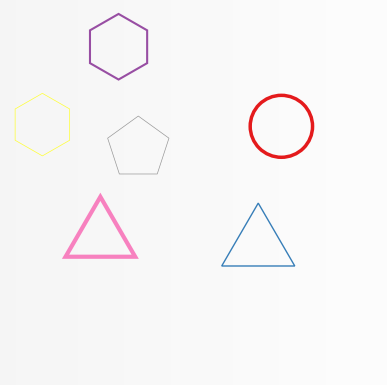[{"shape": "circle", "thickness": 2.5, "radius": 0.4, "center": [0.726, 0.672]}, {"shape": "triangle", "thickness": 1, "radius": 0.54, "center": [0.666, 0.364]}, {"shape": "hexagon", "thickness": 1.5, "radius": 0.43, "center": [0.306, 0.879]}, {"shape": "hexagon", "thickness": 0.5, "radius": 0.41, "center": [0.109, 0.676]}, {"shape": "triangle", "thickness": 3, "radius": 0.52, "center": [0.259, 0.385]}, {"shape": "pentagon", "thickness": 0.5, "radius": 0.42, "center": [0.357, 0.615]}]